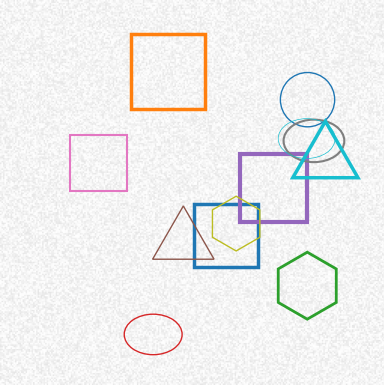[{"shape": "square", "thickness": 2.5, "radius": 0.41, "center": [0.586, 0.388]}, {"shape": "circle", "thickness": 1, "radius": 0.35, "center": [0.799, 0.741]}, {"shape": "square", "thickness": 2.5, "radius": 0.48, "center": [0.437, 0.814]}, {"shape": "hexagon", "thickness": 2, "radius": 0.44, "center": [0.798, 0.258]}, {"shape": "oval", "thickness": 1, "radius": 0.38, "center": [0.398, 0.131]}, {"shape": "square", "thickness": 3, "radius": 0.44, "center": [0.71, 0.511]}, {"shape": "triangle", "thickness": 1, "radius": 0.46, "center": [0.476, 0.373]}, {"shape": "square", "thickness": 1.5, "radius": 0.37, "center": [0.256, 0.576]}, {"shape": "oval", "thickness": 1.5, "radius": 0.39, "center": [0.815, 0.634]}, {"shape": "hexagon", "thickness": 1, "radius": 0.36, "center": [0.613, 0.419]}, {"shape": "triangle", "thickness": 2.5, "radius": 0.49, "center": [0.845, 0.587]}, {"shape": "oval", "thickness": 0.5, "radius": 0.37, "center": [0.797, 0.64]}]